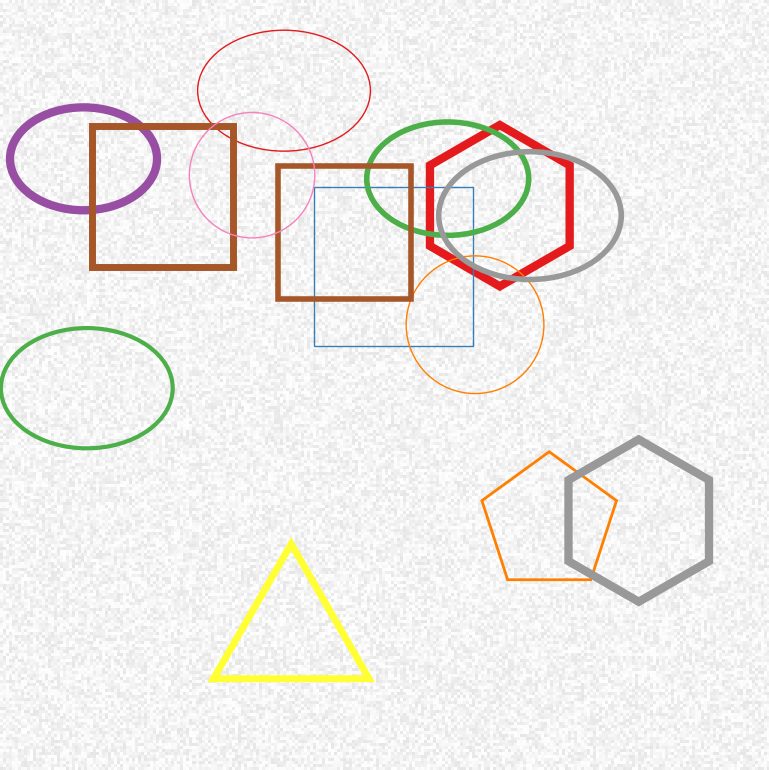[{"shape": "oval", "thickness": 0.5, "radius": 0.56, "center": [0.369, 0.882]}, {"shape": "hexagon", "thickness": 3, "radius": 0.52, "center": [0.649, 0.733]}, {"shape": "square", "thickness": 0.5, "radius": 0.52, "center": [0.511, 0.654]}, {"shape": "oval", "thickness": 2, "radius": 0.53, "center": [0.581, 0.768]}, {"shape": "oval", "thickness": 1.5, "radius": 0.56, "center": [0.113, 0.496]}, {"shape": "oval", "thickness": 3, "radius": 0.48, "center": [0.108, 0.794]}, {"shape": "circle", "thickness": 0.5, "radius": 0.45, "center": [0.617, 0.578]}, {"shape": "pentagon", "thickness": 1, "radius": 0.46, "center": [0.713, 0.321]}, {"shape": "triangle", "thickness": 2.5, "radius": 0.58, "center": [0.378, 0.177]}, {"shape": "square", "thickness": 2.5, "radius": 0.46, "center": [0.211, 0.745]}, {"shape": "square", "thickness": 2, "radius": 0.43, "center": [0.448, 0.698]}, {"shape": "circle", "thickness": 0.5, "radius": 0.41, "center": [0.327, 0.772]}, {"shape": "hexagon", "thickness": 3, "radius": 0.53, "center": [0.83, 0.324]}, {"shape": "oval", "thickness": 2, "radius": 0.59, "center": [0.688, 0.72]}]